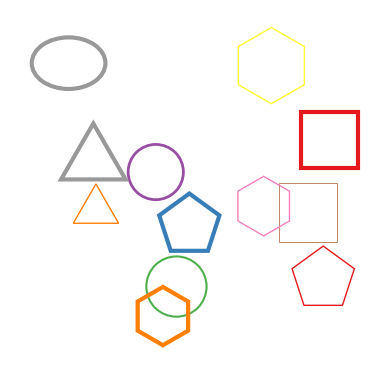[{"shape": "square", "thickness": 3, "radius": 0.37, "center": [0.856, 0.636]}, {"shape": "pentagon", "thickness": 1, "radius": 0.43, "center": [0.839, 0.276]}, {"shape": "pentagon", "thickness": 3, "radius": 0.41, "center": [0.492, 0.415]}, {"shape": "circle", "thickness": 1.5, "radius": 0.39, "center": [0.458, 0.256]}, {"shape": "circle", "thickness": 2, "radius": 0.36, "center": [0.405, 0.553]}, {"shape": "triangle", "thickness": 1, "radius": 0.34, "center": [0.249, 0.454]}, {"shape": "hexagon", "thickness": 3, "radius": 0.38, "center": [0.423, 0.179]}, {"shape": "hexagon", "thickness": 1, "radius": 0.5, "center": [0.705, 0.83]}, {"shape": "square", "thickness": 0.5, "radius": 0.38, "center": [0.8, 0.448]}, {"shape": "hexagon", "thickness": 1, "radius": 0.39, "center": [0.685, 0.465]}, {"shape": "oval", "thickness": 3, "radius": 0.48, "center": [0.178, 0.836]}, {"shape": "triangle", "thickness": 3, "radius": 0.48, "center": [0.242, 0.582]}]